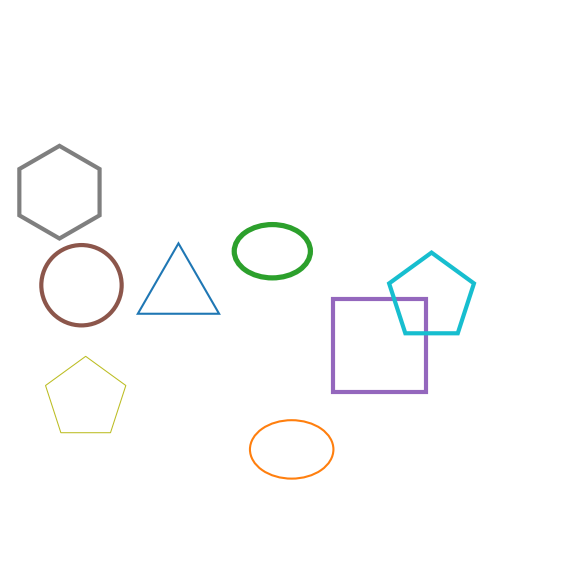[{"shape": "triangle", "thickness": 1, "radius": 0.41, "center": [0.309, 0.496]}, {"shape": "oval", "thickness": 1, "radius": 0.36, "center": [0.505, 0.221]}, {"shape": "oval", "thickness": 2.5, "radius": 0.33, "center": [0.472, 0.564]}, {"shape": "square", "thickness": 2, "radius": 0.4, "center": [0.657, 0.4]}, {"shape": "circle", "thickness": 2, "radius": 0.35, "center": [0.141, 0.505]}, {"shape": "hexagon", "thickness": 2, "radius": 0.4, "center": [0.103, 0.666]}, {"shape": "pentagon", "thickness": 0.5, "radius": 0.37, "center": [0.148, 0.309]}, {"shape": "pentagon", "thickness": 2, "radius": 0.39, "center": [0.747, 0.484]}]